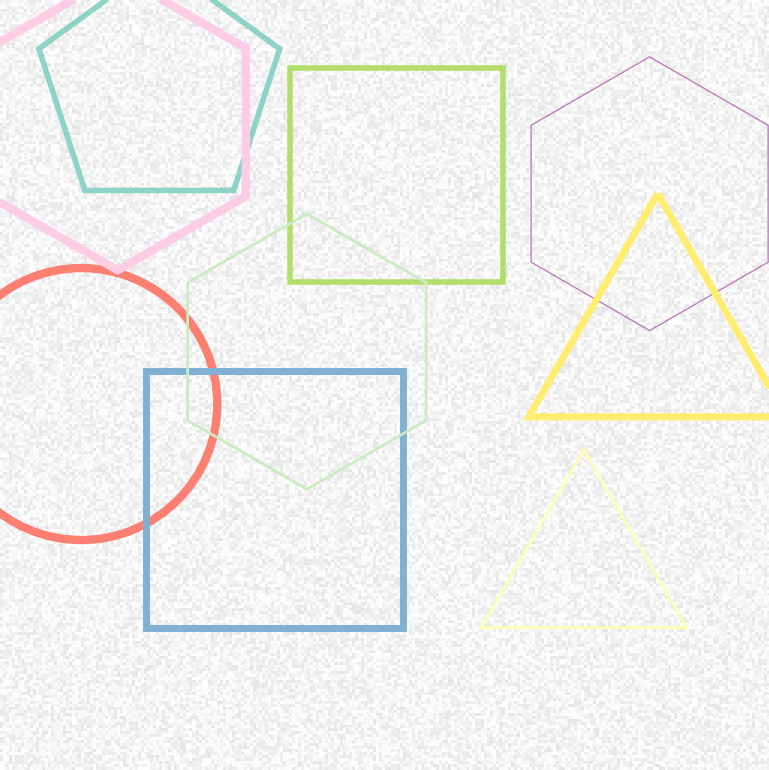[{"shape": "pentagon", "thickness": 2, "radius": 0.82, "center": [0.207, 0.886]}, {"shape": "triangle", "thickness": 1, "radius": 0.77, "center": [0.758, 0.262]}, {"shape": "circle", "thickness": 3, "radius": 0.88, "center": [0.106, 0.475]}, {"shape": "square", "thickness": 2.5, "radius": 0.83, "center": [0.356, 0.352]}, {"shape": "square", "thickness": 2, "radius": 0.69, "center": [0.515, 0.773]}, {"shape": "hexagon", "thickness": 3, "radius": 0.96, "center": [0.153, 0.841]}, {"shape": "hexagon", "thickness": 0.5, "radius": 0.89, "center": [0.844, 0.748]}, {"shape": "hexagon", "thickness": 1, "radius": 0.89, "center": [0.399, 0.543]}, {"shape": "triangle", "thickness": 2.5, "radius": 0.97, "center": [0.854, 0.555]}]